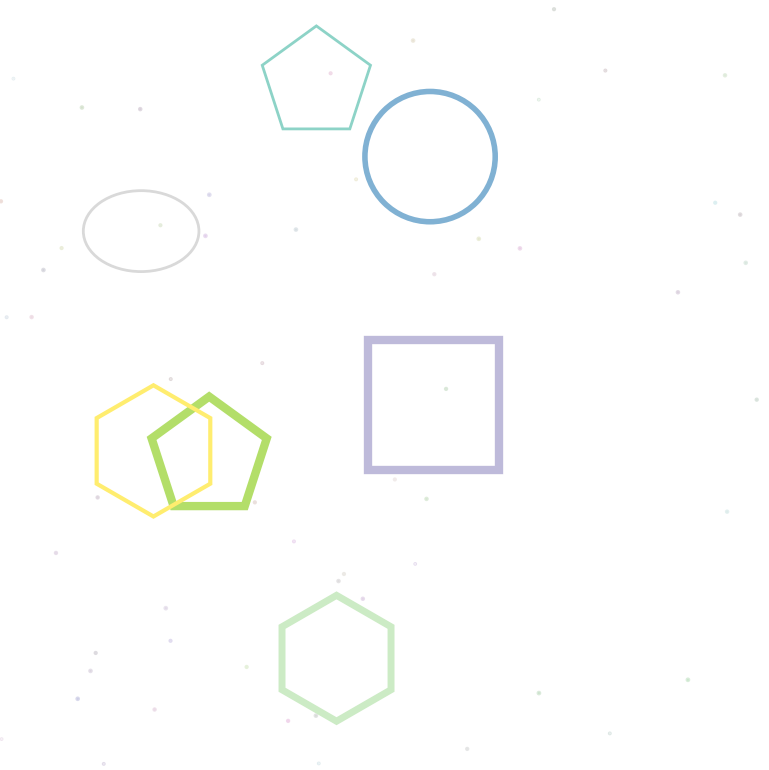[{"shape": "pentagon", "thickness": 1, "radius": 0.37, "center": [0.411, 0.892]}, {"shape": "square", "thickness": 3, "radius": 0.42, "center": [0.563, 0.474]}, {"shape": "circle", "thickness": 2, "radius": 0.42, "center": [0.559, 0.797]}, {"shape": "pentagon", "thickness": 3, "radius": 0.39, "center": [0.272, 0.406]}, {"shape": "oval", "thickness": 1, "radius": 0.38, "center": [0.183, 0.7]}, {"shape": "hexagon", "thickness": 2.5, "radius": 0.41, "center": [0.437, 0.145]}, {"shape": "hexagon", "thickness": 1.5, "radius": 0.43, "center": [0.199, 0.414]}]